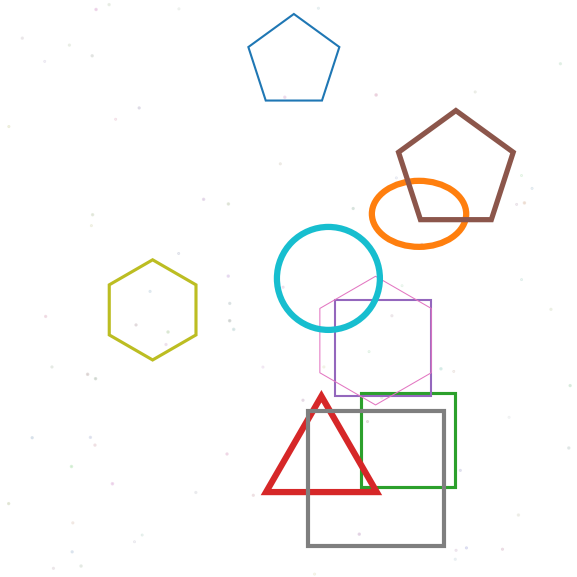[{"shape": "pentagon", "thickness": 1, "radius": 0.41, "center": [0.509, 0.892]}, {"shape": "oval", "thickness": 3, "radius": 0.41, "center": [0.726, 0.629]}, {"shape": "square", "thickness": 1.5, "radius": 0.41, "center": [0.706, 0.237]}, {"shape": "triangle", "thickness": 3, "radius": 0.55, "center": [0.557, 0.202]}, {"shape": "square", "thickness": 1, "radius": 0.41, "center": [0.663, 0.397]}, {"shape": "pentagon", "thickness": 2.5, "radius": 0.52, "center": [0.789, 0.703]}, {"shape": "hexagon", "thickness": 0.5, "radius": 0.56, "center": [0.65, 0.409]}, {"shape": "square", "thickness": 2, "radius": 0.59, "center": [0.651, 0.171]}, {"shape": "hexagon", "thickness": 1.5, "radius": 0.43, "center": [0.264, 0.463]}, {"shape": "circle", "thickness": 3, "radius": 0.45, "center": [0.569, 0.517]}]